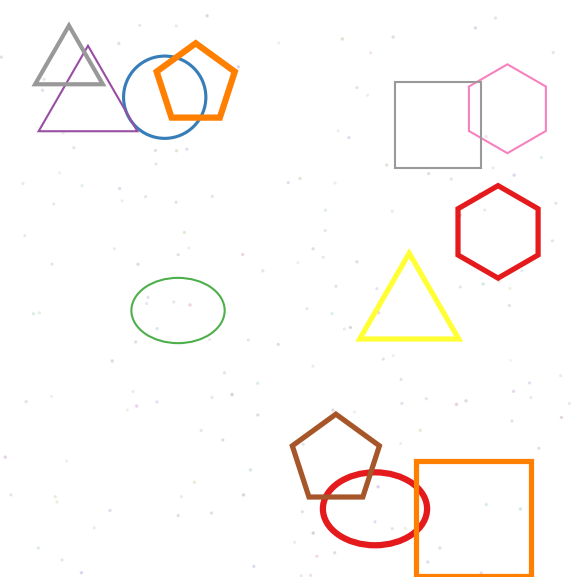[{"shape": "hexagon", "thickness": 2.5, "radius": 0.4, "center": [0.862, 0.598]}, {"shape": "oval", "thickness": 3, "radius": 0.45, "center": [0.649, 0.118]}, {"shape": "circle", "thickness": 1.5, "radius": 0.36, "center": [0.285, 0.831]}, {"shape": "oval", "thickness": 1, "radius": 0.4, "center": [0.308, 0.461]}, {"shape": "triangle", "thickness": 1, "radius": 0.49, "center": [0.152, 0.821]}, {"shape": "square", "thickness": 2.5, "radius": 0.5, "center": [0.82, 0.101]}, {"shape": "pentagon", "thickness": 3, "radius": 0.36, "center": [0.339, 0.853]}, {"shape": "triangle", "thickness": 2.5, "radius": 0.5, "center": [0.709, 0.462]}, {"shape": "pentagon", "thickness": 2.5, "radius": 0.4, "center": [0.582, 0.203]}, {"shape": "hexagon", "thickness": 1, "radius": 0.38, "center": [0.879, 0.811]}, {"shape": "triangle", "thickness": 2, "radius": 0.34, "center": [0.119, 0.887]}, {"shape": "square", "thickness": 1, "radius": 0.37, "center": [0.758, 0.783]}]